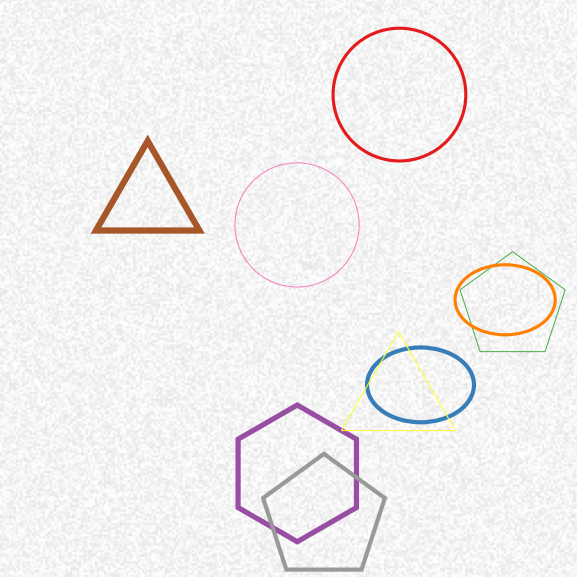[{"shape": "circle", "thickness": 1.5, "radius": 0.57, "center": [0.692, 0.835]}, {"shape": "oval", "thickness": 2, "radius": 0.46, "center": [0.728, 0.333]}, {"shape": "pentagon", "thickness": 0.5, "radius": 0.48, "center": [0.888, 0.468]}, {"shape": "hexagon", "thickness": 2.5, "radius": 0.59, "center": [0.515, 0.179]}, {"shape": "oval", "thickness": 1.5, "radius": 0.43, "center": [0.875, 0.48]}, {"shape": "triangle", "thickness": 0.5, "radius": 0.57, "center": [0.69, 0.311]}, {"shape": "triangle", "thickness": 3, "radius": 0.52, "center": [0.256, 0.652]}, {"shape": "circle", "thickness": 0.5, "radius": 0.54, "center": [0.514, 0.61]}, {"shape": "pentagon", "thickness": 2, "radius": 0.55, "center": [0.561, 0.102]}]